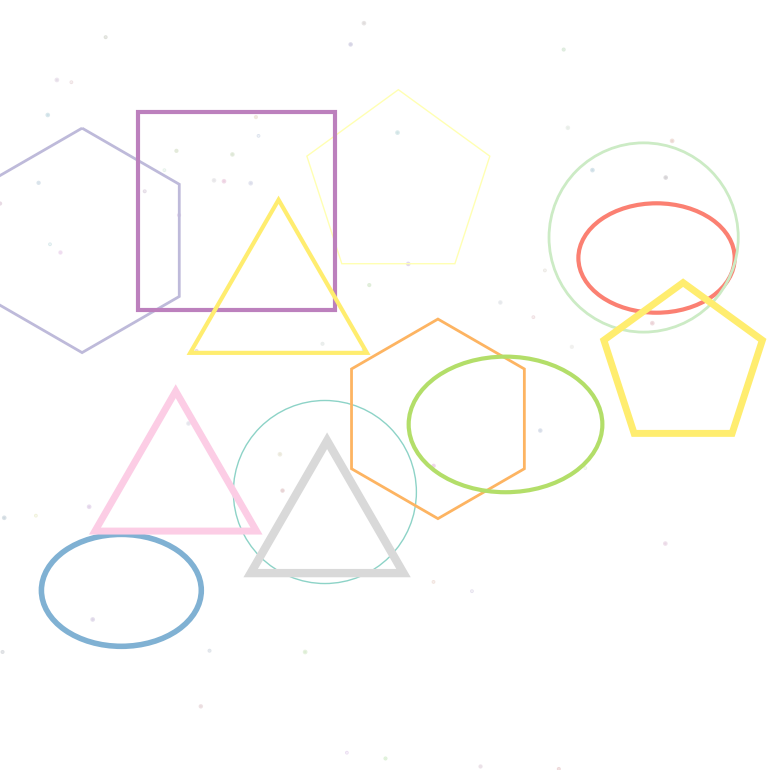[{"shape": "circle", "thickness": 0.5, "radius": 0.59, "center": [0.422, 0.361]}, {"shape": "pentagon", "thickness": 0.5, "radius": 0.62, "center": [0.517, 0.759]}, {"shape": "hexagon", "thickness": 1, "radius": 0.73, "center": [0.107, 0.688]}, {"shape": "oval", "thickness": 1.5, "radius": 0.51, "center": [0.853, 0.665]}, {"shape": "oval", "thickness": 2, "radius": 0.52, "center": [0.158, 0.233]}, {"shape": "hexagon", "thickness": 1, "radius": 0.65, "center": [0.569, 0.456]}, {"shape": "oval", "thickness": 1.5, "radius": 0.63, "center": [0.657, 0.449]}, {"shape": "triangle", "thickness": 2.5, "radius": 0.61, "center": [0.228, 0.371]}, {"shape": "triangle", "thickness": 3, "radius": 0.57, "center": [0.425, 0.313]}, {"shape": "square", "thickness": 1.5, "radius": 0.64, "center": [0.307, 0.726]}, {"shape": "circle", "thickness": 1, "radius": 0.61, "center": [0.836, 0.692]}, {"shape": "pentagon", "thickness": 2.5, "radius": 0.54, "center": [0.887, 0.525]}, {"shape": "triangle", "thickness": 1.5, "radius": 0.66, "center": [0.362, 0.608]}]